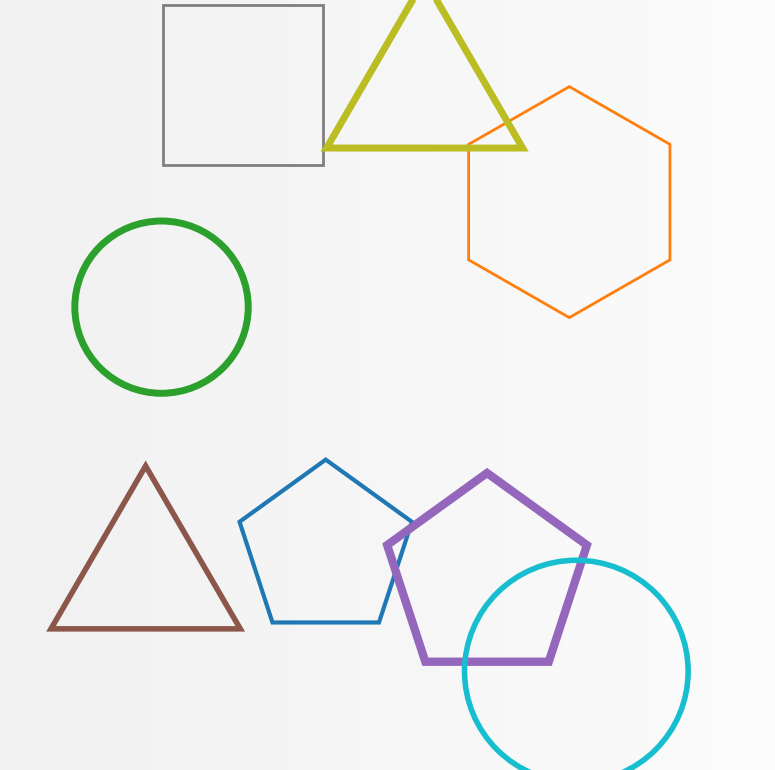[{"shape": "pentagon", "thickness": 1.5, "radius": 0.58, "center": [0.42, 0.286]}, {"shape": "hexagon", "thickness": 1, "radius": 0.75, "center": [0.735, 0.738]}, {"shape": "circle", "thickness": 2.5, "radius": 0.56, "center": [0.208, 0.601]}, {"shape": "pentagon", "thickness": 3, "radius": 0.68, "center": [0.628, 0.25]}, {"shape": "triangle", "thickness": 2, "radius": 0.71, "center": [0.188, 0.254]}, {"shape": "square", "thickness": 1, "radius": 0.52, "center": [0.314, 0.889]}, {"shape": "triangle", "thickness": 2.5, "radius": 0.73, "center": [0.548, 0.881]}, {"shape": "circle", "thickness": 2, "radius": 0.72, "center": [0.744, 0.128]}]